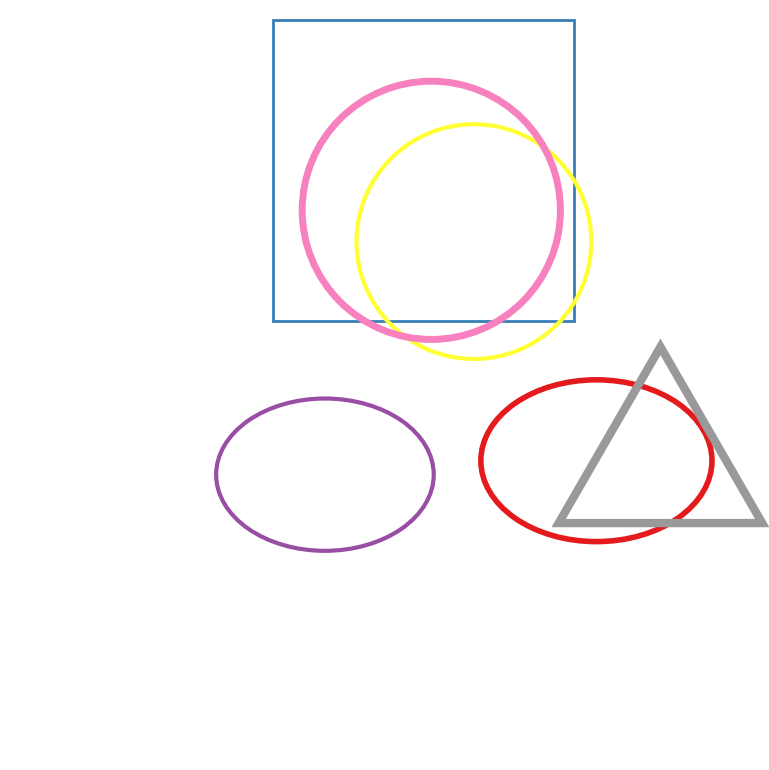[{"shape": "oval", "thickness": 2, "radius": 0.75, "center": [0.775, 0.402]}, {"shape": "square", "thickness": 1, "radius": 0.98, "center": [0.55, 0.779]}, {"shape": "oval", "thickness": 1.5, "radius": 0.71, "center": [0.422, 0.384]}, {"shape": "circle", "thickness": 1.5, "radius": 0.76, "center": [0.615, 0.686]}, {"shape": "circle", "thickness": 2.5, "radius": 0.84, "center": [0.56, 0.727]}, {"shape": "triangle", "thickness": 3, "radius": 0.76, "center": [0.858, 0.397]}]